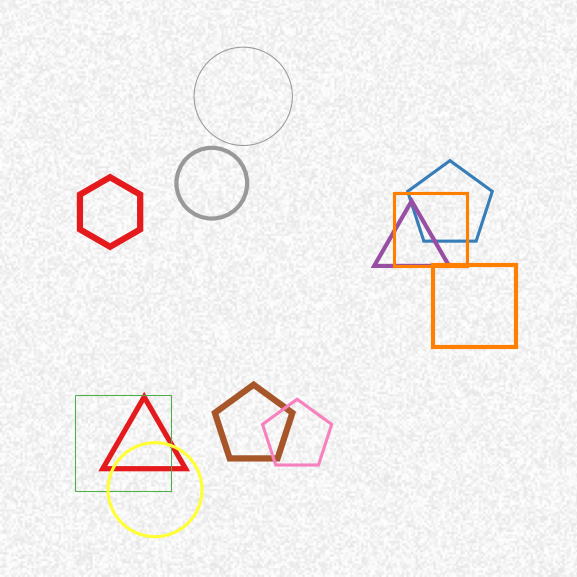[{"shape": "triangle", "thickness": 2.5, "radius": 0.41, "center": [0.25, 0.229]}, {"shape": "hexagon", "thickness": 3, "radius": 0.3, "center": [0.191, 0.632]}, {"shape": "pentagon", "thickness": 1.5, "radius": 0.39, "center": [0.779, 0.644]}, {"shape": "square", "thickness": 0.5, "radius": 0.41, "center": [0.212, 0.232]}, {"shape": "triangle", "thickness": 2, "radius": 0.37, "center": [0.713, 0.576]}, {"shape": "square", "thickness": 1.5, "radius": 0.31, "center": [0.746, 0.602]}, {"shape": "square", "thickness": 2, "radius": 0.36, "center": [0.822, 0.469]}, {"shape": "circle", "thickness": 1.5, "radius": 0.41, "center": [0.268, 0.151]}, {"shape": "pentagon", "thickness": 3, "radius": 0.35, "center": [0.439, 0.262]}, {"shape": "pentagon", "thickness": 1.5, "radius": 0.31, "center": [0.514, 0.245]}, {"shape": "circle", "thickness": 0.5, "radius": 0.43, "center": [0.421, 0.832]}, {"shape": "circle", "thickness": 2, "radius": 0.31, "center": [0.367, 0.682]}]